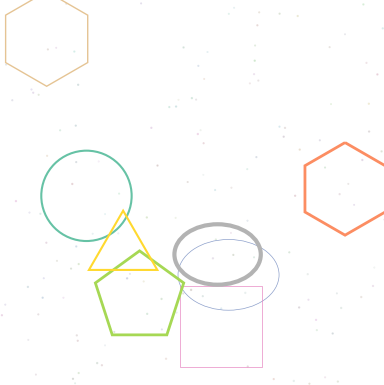[{"shape": "circle", "thickness": 1.5, "radius": 0.59, "center": [0.225, 0.491]}, {"shape": "hexagon", "thickness": 2, "radius": 0.6, "center": [0.896, 0.509]}, {"shape": "oval", "thickness": 0.5, "radius": 0.66, "center": [0.594, 0.286]}, {"shape": "square", "thickness": 0.5, "radius": 0.53, "center": [0.574, 0.152]}, {"shape": "pentagon", "thickness": 2, "radius": 0.6, "center": [0.362, 0.228]}, {"shape": "triangle", "thickness": 1.5, "radius": 0.51, "center": [0.32, 0.35]}, {"shape": "hexagon", "thickness": 1, "radius": 0.62, "center": [0.121, 0.899]}, {"shape": "oval", "thickness": 3, "radius": 0.56, "center": [0.565, 0.339]}]